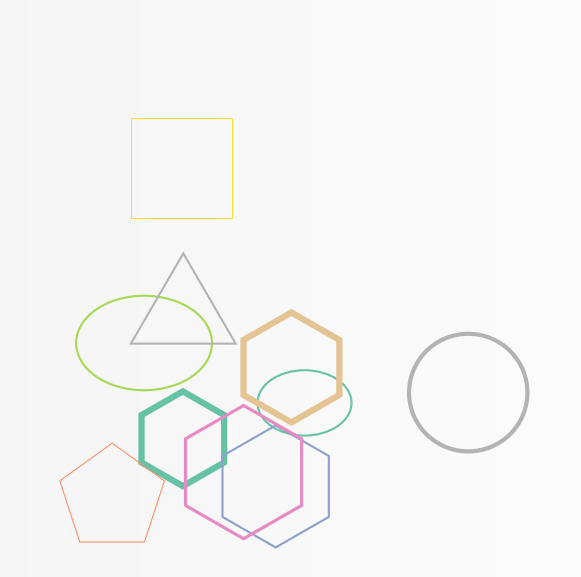[{"shape": "oval", "thickness": 1, "radius": 0.4, "center": [0.524, 0.301]}, {"shape": "hexagon", "thickness": 3, "radius": 0.41, "center": [0.315, 0.239]}, {"shape": "pentagon", "thickness": 0.5, "radius": 0.47, "center": [0.193, 0.137]}, {"shape": "hexagon", "thickness": 1, "radius": 0.53, "center": [0.474, 0.157]}, {"shape": "hexagon", "thickness": 1.5, "radius": 0.58, "center": [0.419, 0.182]}, {"shape": "oval", "thickness": 1, "radius": 0.58, "center": [0.248, 0.405]}, {"shape": "square", "thickness": 0.5, "radius": 0.43, "center": [0.312, 0.707]}, {"shape": "hexagon", "thickness": 3, "radius": 0.48, "center": [0.501, 0.363]}, {"shape": "triangle", "thickness": 1, "radius": 0.52, "center": [0.315, 0.456]}, {"shape": "circle", "thickness": 2, "radius": 0.51, "center": [0.806, 0.319]}]